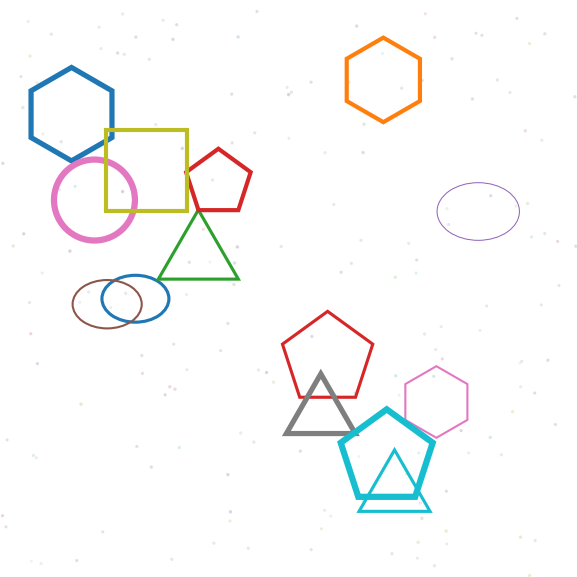[{"shape": "oval", "thickness": 1.5, "radius": 0.29, "center": [0.234, 0.482]}, {"shape": "hexagon", "thickness": 2.5, "radius": 0.4, "center": [0.124, 0.801]}, {"shape": "hexagon", "thickness": 2, "radius": 0.37, "center": [0.664, 0.861]}, {"shape": "triangle", "thickness": 1.5, "radius": 0.4, "center": [0.343, 0.556]}, {"shape": "pentagon", "thickness": 2, "radius": 0.29, "center": [0.378, 0.683]}, {"shape": "pentagon", "thickness": 1.5, "radius": 0.41, "center": [0.567, 0.378]}, {"shape": "oval", "thickness": 0.5, "radius": 0.36, "center": [0.828, 0.633]}, {"shape": "oval", "thickness": 1, "radius": 0.3, "center": [0.186, 0.472]}, {"shape": "circle", "thickness": 3, "radius": 0.35, "center": [0.164, 0.653]}, {"shape": "hexagon", "thickness": 1, "radius": 0.31, "center": [0.756, 0.303]}, {"shape": "triangle", "thickness": 2.5, "radius": 0.34, "center": [0.556, 0.283]}, {"shape": "square", "thickness": 2, "radius": 0.35, "center": [0.254, 0.704]}, {"shape": "triangle", "thickness": 1.5, "radius": 0.35, "center": [0.683, 0.149]}, {"shape": "pentagon", "thickness": 3, "radius": 0.42, "center": [0.67, 0.207]}]